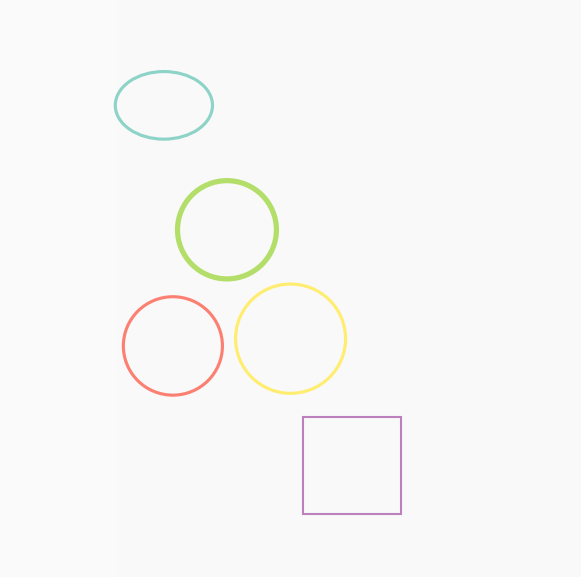[{"shape": "oval", "thickness": 1.5, "radius": 0.42, "center": [0.282, 0.817]}, {"shape": "circle", "thickness": 1.5, "radius": 0.43, "center": [0.297, 0.4]}, {"shape": "circle", "thickness": 2.5, "radius": 0.43, "center": [0.39, 0.601]}, {"shape": "square", "thickness": 1, "radius": 0.42, "center": [0.605, 0.193]}, {"shape": "circle", "thickness": 1.5, "radius": 0.47, "center": [0.5, 0.413]}]